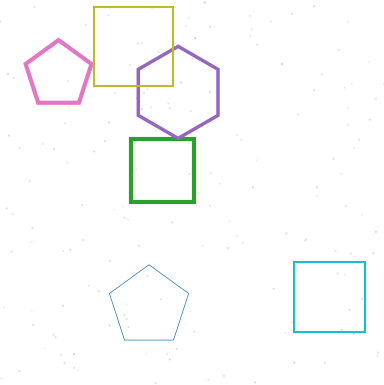[{"shape": "pentagon", "thickness": 0.5, "radius": 0.54, "center": [0.387, 0.204]}, {"shape": "square", "thickness": 3, "radius": 0.41, "center": [0.423, 0.557]}, {"shape": "hexagon", "thickness": 2.5, "radius": 0.6, "center": [0.463, 0.76]}, {"shape": "pentagon", "thickness": 3, "radius": 0.45, "center": [0.152, 0.806]}, {"shape": "square", "thickness": 1.5, "radius": 0.51, "center": [0.347, 0.88]}, {"shape": "square", "thickness": 1.5, "radius": 0.46, "center": [0.856, 0.228]}]